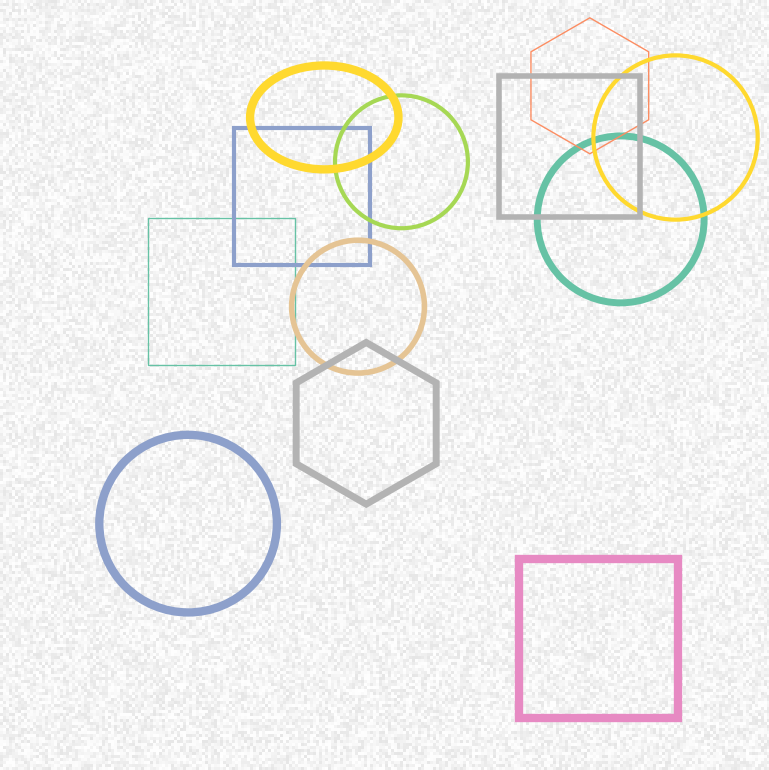[{"shape": "circle", "thickness": 2.5, "radius": 0.54, "center": [0.806, 0.715]}, {"shape": "square", "thickness": 0.5, "radius": 0.48, "center": [0.287, 0.621]}, {"shape": "hexagon", "thickness": 0.5, "radius": 0.44, "center": [0.766, 0.889]}, {"shape": "circle", "thickness": 3, "radius": 0.58, "center": [0.244, 0.32]}, {"shape": "square", "thickness": 1.5, "radius": 0.44, "center": [0.392, 0.745]}, {"shape": "square", "thickness": 3, "radius": 0.52, "center": [0.777, 0.171]}, {"shape": "circle", "thickness": 1.5, "radius": 0.43, "center": [0.521, 0.79]}, {"shape": "oval", "thickness": 3, "radius": 0.48, "center": [0.421, 0.848]}, {"shape": "circle", "thickness": 1.5, "radius": 0.53, "center": [0.877, 0.821]}, {"shape": "circle", "thickness": 2, "radius": 0.43, "center": [0.465, 0.602]}, {"shape": "square", "thickness": 2, "radius": 0.46, "center": [0.74, 0.809]}, {"shape": "hexagon", "thickness": 2.5, "radius": 0.52, "center": [0.476, 0.45]}]